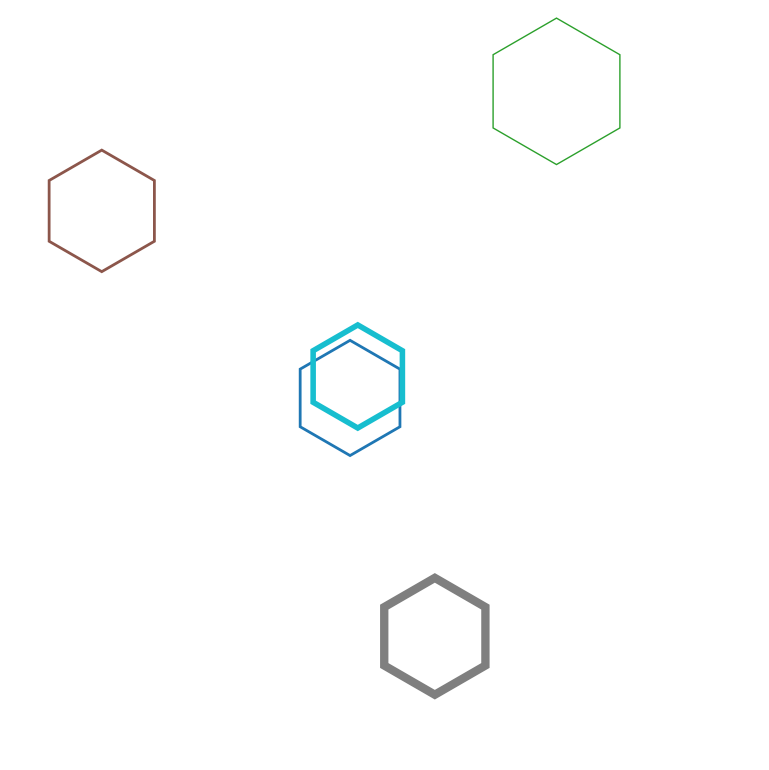[{"shape": "hexagon", "thickness": 1, "radius": 0.37, "center": [0.455, 0.483]}, {"shape": "hexagon", "thickness": 0.5, "radius": 0.48, "center": [0.723, 0.881]}, {"shape": "hexagon", "thickness": 1, "radius": 0.39, "center": [0.132, 0.726]}, {"shape": "hexagon", "thickness": 3, "radius": 0.38, "center": [0.565, 0.174]}, {"shape": "hexagon", "thickness": 2, "radius": 0.33, "center": [0.465, 0.511]}]